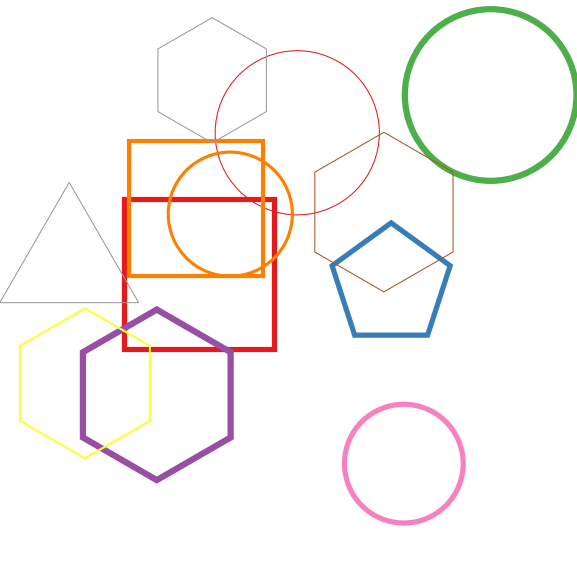[{"shape": "circle", "thickness": 0.5, "radius": 0.71, "center": [0.515, 0.769]}, {"shape": "square", "thickness": 2.5, "radius": 0.65, "center": [0.344, 0.525]}, {"shape": "pentagon", "thickness": 2.5, "radius": 0.54, "center": [0.677, 0.506]}, {"shape": "circle", "thickness": 3, "radius": 0.74, "center": [0.85, 0.835]}, {"shape": "hexagon", "thickness": 3, "radius": 0.74, "center": [0.271, 0.315]}, {"shape": "circle", "thickness": 1.5, "radius": 0.54, "center": [0.399, 0.628]}, {"shape": "square", "thickness": 2, "radius": 0.58, "center": [0.339, 0.638]}, {"shape": "hexagon", "thickness": 1, "radius": 0.65, "center": [0.147, 0.335]}, {"shape": "hexagon", "thickness": 0.5, "radius": 0.69, "center": [0.665, 0.632]}, {"shape": "circle", "thickness": 2.5, "radius": 0.51, "center": [0.699, 0.196]}, {"shape": "hexagon", "thickness": 0.5, "radius": 0.54, "center": [0.367, 0.86]}, {"shape": "triangle", "thickness": 0.5, "radius": 0.69, "center": [0.12, 0.544]}]